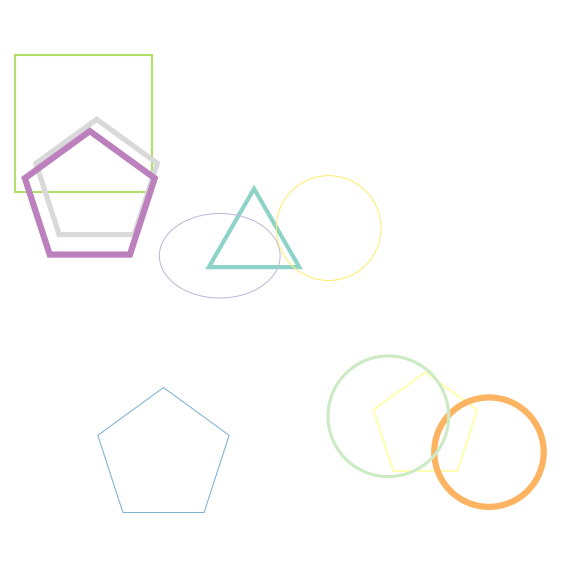[{"shape": "triangle", "thickness": 2, "radius": 0.45, "center": [0.44, 0.582]}, {"shape": "pentagon", "thickness": 1, "radius": 0.47, "center": [0.737, 0.26]}, {"shape": "oval", "thickness": 0.5, "radius": 0.52, "center": [0.381, 0.556]}, {"shape": "pentagon", "thickness": 0.5, "radius": 0.6, "center": [0.283, 0.208]}, {"shape": "circle", "thickness": 3, "radius": 0.47, "center": [0.847, 0.216]}, {"shape": "square", "thickness": 1, "radius": 0.6, "center": [0.145, 0.785]}, {"shape": "pentagon", "thickness": 2.5, "radius": 0.55, "center": [0.167, 0.682]}, {"shape": "pentagon", "thickness": 3, "radius": 0.59, "center": [0.156, 0.654]}, {"shape": "circle", "thickness": 1.5, "radius": 0.52, "center": [0.672, 0.278]}, {"shape": "circle", "thickness": 0.5, "radius": 0.45, "center": [0.569, 0.604]}]